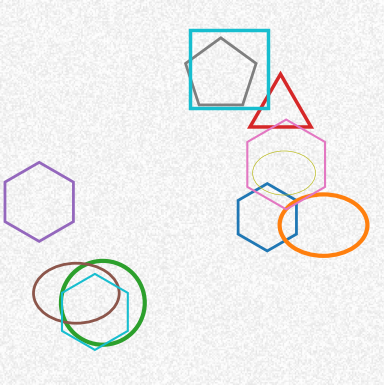[{"shape": "hexagon", "thickness": 2, "radius": 0.44, "center": [0.694, 0.436]}, {"shape": "oval", "thickness": 3, "radius": 0.57, "center": [0.84, 0.415]}, {"shape": "circle", "thickness": 3, "radius": 0.54, "center": [0.267, 0.214]}, {"shape": "triangle", "thickness": 2.5, "radius": 0.46, "center": [0.729, 0.716]}, {"shape": "hexagon", "thickness": 2, "radius": 0.51, "center": [0.102, 0.476]}, {"shape": "oval", "thickness": 2, "radius": 0.56, "center": [0.198, 0.238]}, {"shape": "hexagon", "thickness": 1.5, "radius": 0.58, "center": [0.743, 0.573]}, {"shape": "pentagon", "thickness": 2, "radius": 0.48, "center": [0.574, 0.805]}, {"shape": "oval", "thickness": 0.5, "radius": 0.41, "center": [0.738, 0.551]}, {"shape": "square", "thickness": 2.5, "radius": 0.5, "center": [0.594, 0.821]}, {"shape": "hexagon", "thickness": 1.5, "radius": 0.49, "center": [0.246, 0.19]}]